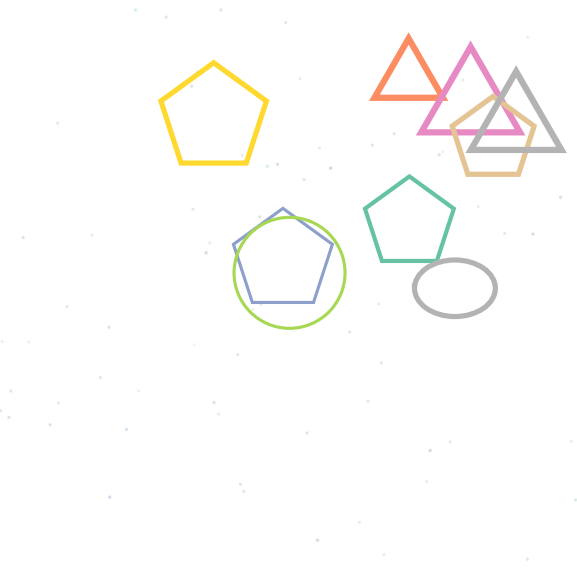[{"shape": "pentagon", "thickness": 2, "radius": 0.4, "center": [0.709, 0.613]}, {"shape": "triangle", "thickness": 3, "radius": 0.34, "center": [0.708, 0.864]}, {"shape": "pentagon", "thickness": 1.5, "radius": 0.45, "center": [0.49, 0.548]}, {"shape": "triangle", "thickness": 3, "radius": 0.49, "center": [0.815, 0.819]}, {"shape": "circle", "thickness": 1.5, "radius": 0.48, "center": [0.501, 0.527]}, {"shape": "pentagon", "thickness": 2.5, "radius": 0.48, "center": [0.37, 0.794]}, {"shape": "pentagon", "thickness": 2.5, "radius": 0.37, "center": [0.854, 0.758]}, {"shape": "triangle", "thickness": 3, "radius": 0.45, "center": [0.894, 0.785]}, {"shape": "oval", "thickness": 2.5, "radius": 0.35, "center": [0.788, 0.5]}]